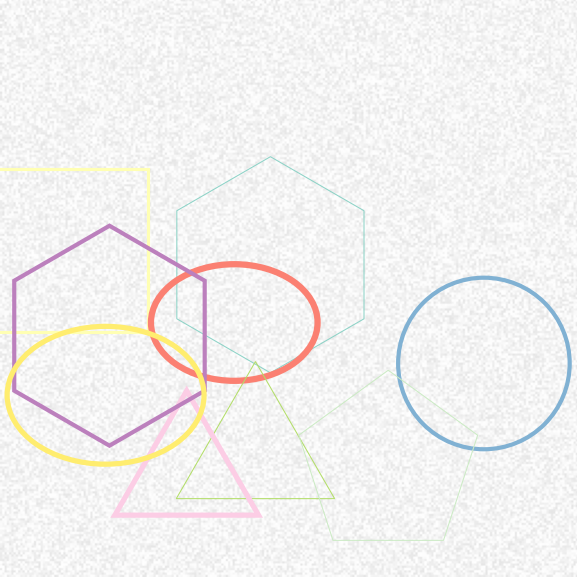[{"shape": "hexagon", "thickness": 0.5, "radius": 0.94, "center": [0.468, 0.541]}, {"shape": "square", "thickness": 1.5, "radius": 0.71, "center": [0.114, 0.565]}, {"shape": "oval", "thickness": 3, "radius": 0.72, "center": [0.406, 0.441]}, {"shape": "circle", "thickness": 2, "radius": 0.74, "center": [0.838, 0.37]}, {"shape": "triangle", "thickness": 0.5, "radius": 0.79, "center": [0.442, 0.215]}, {"shape": "triangle", "thickness": 2.5, "radius": 0.72, "center": [0.323, 0.179]}, {"shape": "hexagon", "thickness": 2, "radius": 0.95, "center": [0.19, 0.418]}, {"shape": "pentagon", "thickness": 0.5, "radius": 0.81, "center": [0.672, 0.195]}, {"shape": "oval", "thickness": 2.5, "radius": 0.85, "center": [0.183, 0.315]}]